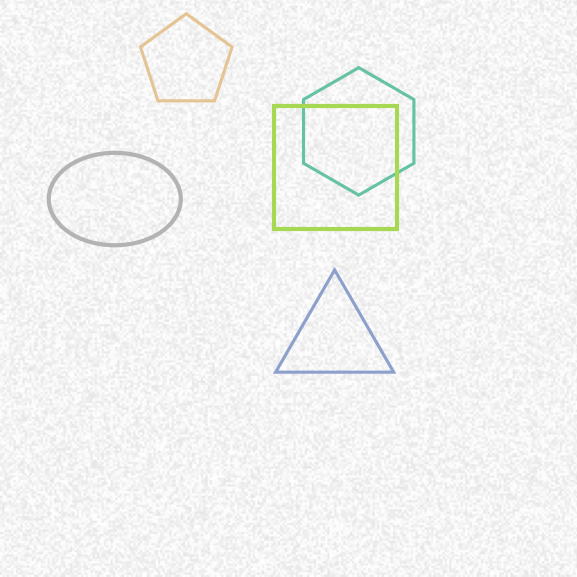[{"shape": "hexagon", "thickness": 1.5, "radius": 0.55, "center": [0.621, 0.772]}, {"shape": "triangle", "thickness": 1.5, "radius": 0.59, "center": [0.579, 0.414]}, {"shape": "square", "thickness": 2, "radius": 0.53, "center": [0.58, 0.71]}, {"shape": "pentagon", "thickness": 1.5, "radius": 0.42, "center": [0.323, 0.892]}, {"shape": "oval", "thickness": 2, "radius": 0.57, "center": [0.199, 0.654]}]